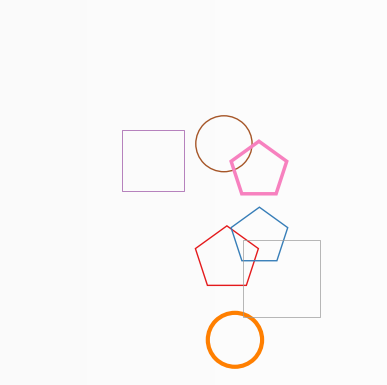[{"shape": "pentagon", "thickness": 1, "radius": 0.43, "center": [0.586, 0.328]}, {"shape": "pentagon", "thickness": 1, "radius": 0.38, "center": [0.669, 0.385]}, {"shape": "square", "thickness": 0.5, "radius": 0.4, "center": [0.395, 0.583]}, {"shape": "circle", "thickness": 3, "radius": 0.35, "center": [0.606, 0.117]}, {"shape": "circle", "thickness": 1, "radius": 0.36, "center": [0.578, 0.627]}, {"shape": "pentagon", "thickness": 2.5, "radius": 0.38, "center": [0.668, 0.558]}, {"shape": "square", "thickness": 0.5, "radius": 0.5, "center": [0.726, 0.276]}]